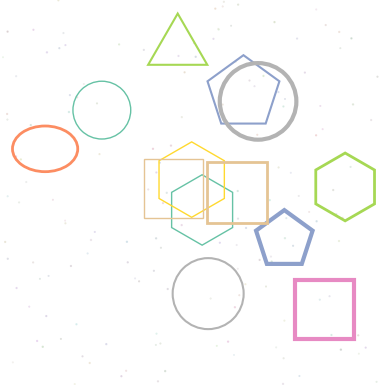[{"shape": "circle", "thickness": 1, "radius": 0.38, "center": [0.265, 0.714]}, {"shape": "hexagon", "thickness": 1, "radius": 0.46, "center": [0.525, 0.455]}, {"shape": "oval", "thickness": 2, "radius": 0.42, "center": [0.117, 0.613]}, {"shape": "pentagon", "thickness": 3, "radius": 0.39, "center": [0.739, 0.377]}, {"shape": "pentagon", "thickness": 1.5, "radius": 0.49, "center": [0.632, 0.758]}, {"shape": "square", "thickness": 3, "radius": 0.38, "center": [0.842, 0.197]}, {"shape": "hexagon", "thickness": 2, "radius": 0.44, "center": [0.896, 0.514]}, {"shape": "triangle", "thickness": 1.5, "radius": 0.44, "center": [0.462, 0.876]}, {"shape": "hexagon", "thickness": 1, "radius": 0.49, "center": [0.498, 0.534]}, {"shape": "square", "thickness": 2, "radius": 0.39, "center": [0.615, 0.501]}, {"shape": "square", "thickness": 1, "radius": 0.38, "center": [0.451, 0.51]}, {"shape": "circle", "thickness": 3, "radius": 0.5, "center": [0.67, 0.737]}, {"shape": "circle", "thickness": 1.5, "radius": 0.46, "center": [0.541, 0.237]}]